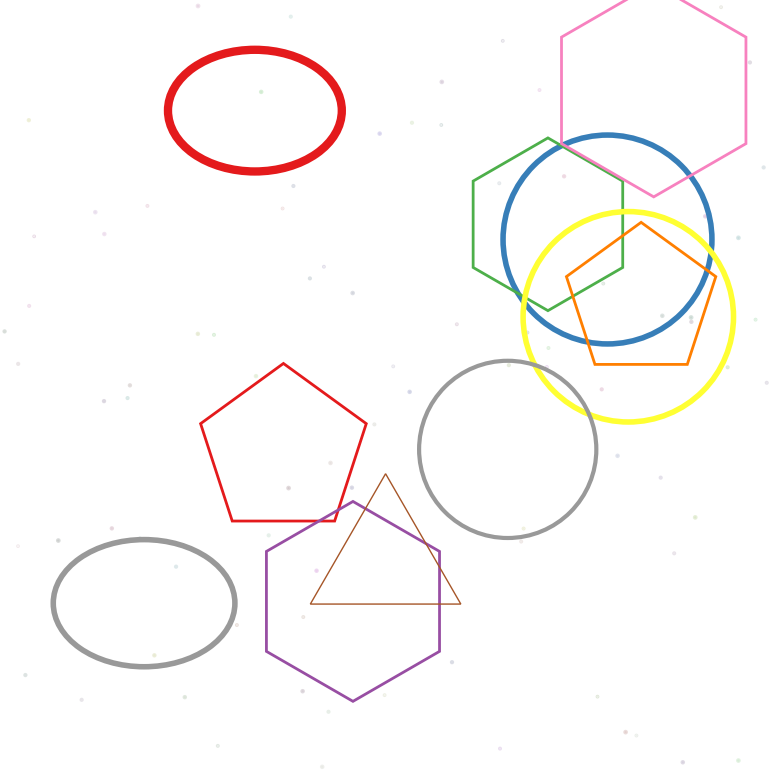[{"shape": "oval", "thickness": 3, "radius": 0.56, "center": [0.331, 0.856]}, {"shape": "pentagon", "thickness": 1, "radius": 0.57, "center": [0.368, 0.415]}, {"shape": "circle", "thickness": 2, "radius": 0.68, "center": [0.789, 0.689]}, {"shape": "hexagon", "thickness": 1, "radius": 0.56, "center": [0.712, 0.709]}, {"shape": "hexagon", "thickness": 1, "radius": 0.65, "center": [0.458, 0.219]}, {"shape": "pentagon", "thickness": 1, "radius": 0.51, "center": [0.833, 0.609]}, {"shape": "circle", "thickness": 2, "radius": 0.68, "center": [0.816, 0.589]}, {"shape": "triangle", "thickness": 0.5, "radius": 0.56, "center": [0.501, 0.272]}, {"shape": "hexagon", "thickness": 1, "radius": 0.69, "center": [0.849, 0.883]}, {"shape": "oval", "thickness": 2, "radius": 0.59, "center": [0.187, 0.217]}, {"shape": "circle", "thickness": 1.5, "radius": 0.58, "center": [0.659, 0.416]}]